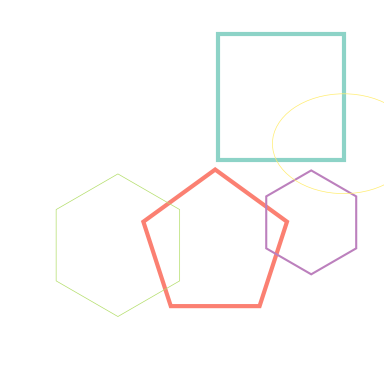[{"shape": "square", "thickness": 3, "radius": 0.82, "center": [0.73, 0.748]}, {"shape": "pentagon", "thickness": 3, "radius": 0.98, "center": [0.559, 0.364]}, {"shape": "hexagon", "thickness": 0.5, "radius": 0.93, "center": [0.306, 0.363]}, {"shape": "hexagon", "thickness": 1.5, "radius": 0.67, "center": [0.808, 0.422]}, {"shape": "oval", "thickness": 0.5, "radius": 0.93, "center": [0.893, 0.627]}]